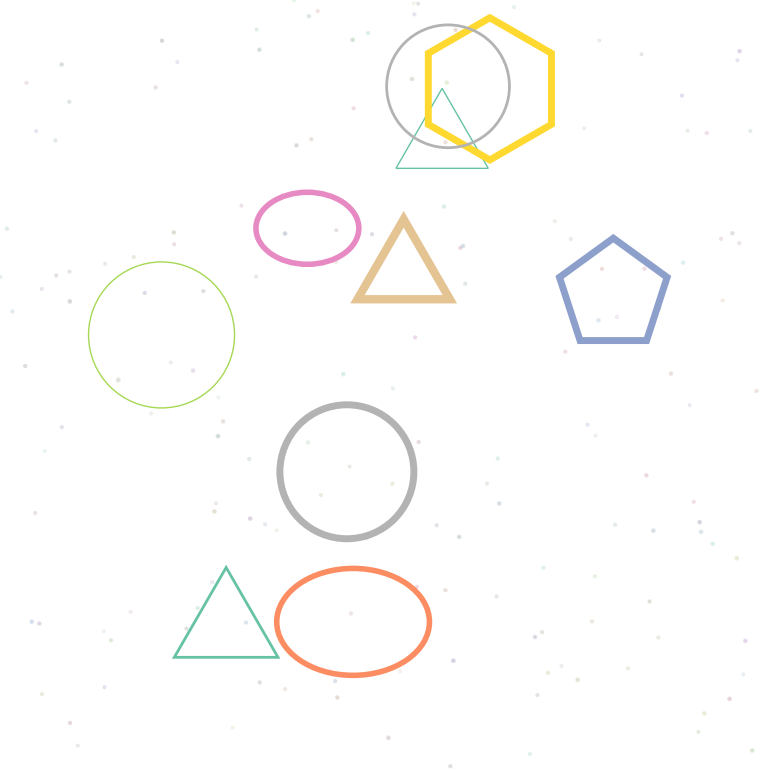[{"shape": "triangle", "thickness": 0.5, "radius": 0.35, "center": [0.574, 0.816]}, {"shape": "triangle", "thickness": 1, "radius": 0.39, "center": [0.294, 0.185]}, {"shape": "oval", "thickness": 2, "radius": 0.5, "center": [0.459, 0.192]}, {"shape": "pentagon", "thickness": 2.5, "radius": 0.37, "center": [0.797, 0.617]}, {"shape": "oval", "thickness": 2, "radius": 0.33, "center": [0.399, 0.704]}, {"shape": "circle", "thickness": 0.5, "radius": 0.47, "center": [0.21, 0.565]}, {"shape": "hexagon", "thickness": 2.5, "radius": 0.46, "center": [0.636, 0.885]}, {"shape": "triangle", "thickness": 3, "radius": 0.35, "center": [0.524, 0.646]}, {"shape": "circle", "thickness": 1, "radius": 0.4, "center": [0.582, 0.888]}, {"shape": "circle", "thickness": 2.5, "radius": 0.43, "center": [0.451, 0.387]}]